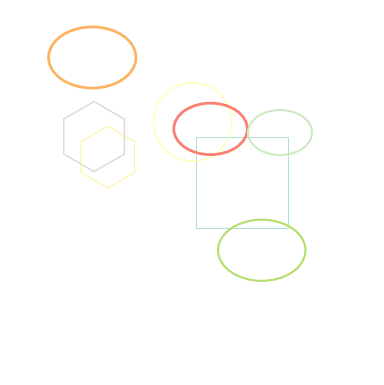[{"shape": "square", "thickness": 0.5, "radius": 0.6, "center": [0.628, 0.526]}, {"shape": "circle", "thickness": 1, "radius": 0.51, "center": [0.5, 0.683]}, {"shape": "oval", "thickness": 2, "radius": 0.48, "center": [0.547, 0.665]}, {"shape": "oval", "thickness": 2, "radius": 0.57, "center": [0.24, 0.851]}, {"shape": "oval", "thickness": 1.5, "radius": 0.57, "center": [0.68, 0.35]}, {"shape": "hexagon", "thickness": 1, "radius": 0.45, "center": [0.244, 0.645]}, {"shape": "oval", "thickness": 1.5, "radius": 0.42, "center": [0.727, 0.656]}, {"shape": "hexagon", "thickness": 0.5, "radius": 0.4, "center": [0.28, 0.592]}]